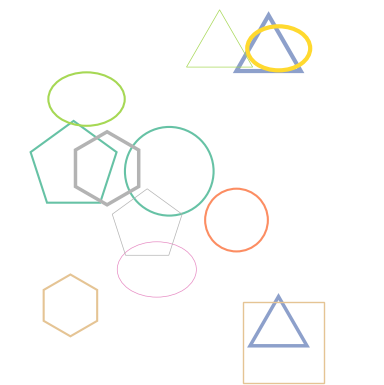[{"shape": "pentagon", "thickness": 1.5, "radius": 0.59, "center": [0.191, 0.569]}, {"shape": "circle", "thickness": 1.5, "radius": 0.58, "center": [0.44, 0.555]}, {"shape": "circle", "thickness": 1.5, "radius": 0.41, "center": [0.614, 0.428]}, {"shape": "triangle", "thickness": 2.5, "radius": 0.43, "center": [0.723, 0.144]}, {"shape": "triangle", "thickness": 3, "radius": 0.48, "center": [0.698, 0.864]}, {"shape": "oval", "thickness": 0.5, "radius": 0.51, "center": [0.407, 0.3]}, {"shape": "triangle", "thickness": 0.5, "radius": 0.5, "center": [0.57, 0.875]}, {"shape": "oval", "thickness": 1.5, "radius": 0.5, "center": [0.225, 0.743]}, {"shape": "oval", "thickness": 3, "radius": 0.41, "center": [0.724, 0.874]}, {"shape": "square", "thickness": 1, "radius": 0.53, "center": [0.737, 0.11]}, {"shape": "hexagon", "thickness": 1.5, "radius": 0.4, "center": [0.183, 0.207]}, {"shape": "pentagon", "thickness": 0.5, "radius": 0.48, "center": [0.382, 0.414]}, {"shape": "hexagon", "thickness": 2.5, "radius": 0.47, "center": [0.278, 0.563]}]